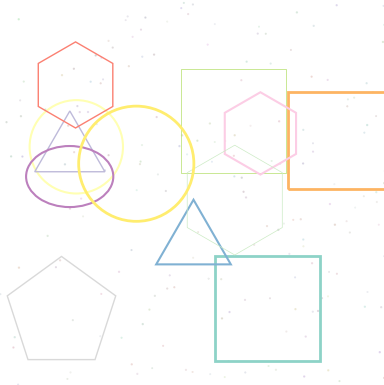[{"shape": "square", "thickness": 2, "radius": 0.68, "center": [0.696, 0.2]}, {"shape": "circle", "thickness": 1.5, "radius": 0.61, "center": [0.198, 0.619]}, {"shape": "triangle", "thickness": 1, "radius": 0.53, "center": [0.181, 0.607]}, {"shape": "hexagon", "thickness": 1, "radius": 0.56, "center": [0.196, 0.779]}, {"shape": "triangle", "thickness": 1.5, "radius": 0.56, "center": [0.503, 0.369]}, {"shape": "square", "thickness": 2, "radius": 0.63, "center": [0.876, 0.635]}, {"shape": "square", "thickness": 0.5, "radius": 0.68, "center": [0.606, 0.686]}, {"shape": "hexagon", "thickness": 1.5, "radius": 0.53, "center": [0.676, 0.654]}, {"shape": "pentagon", "thickness": 1, "radius": 0.74, "center": [0.16, 0.186]}, {"shape": "oval", "thickness": 1.5, "radius": 0.57, "center": [0.181, 0.541]}, {"shape": "hexagon", "thickness": 0.5, "radius": 0.71, "center": [0.61, 0.48]}, {"shape": "circle", "thickness": 2, "radius": 0.75, "center": [0.354, 0.575]}]